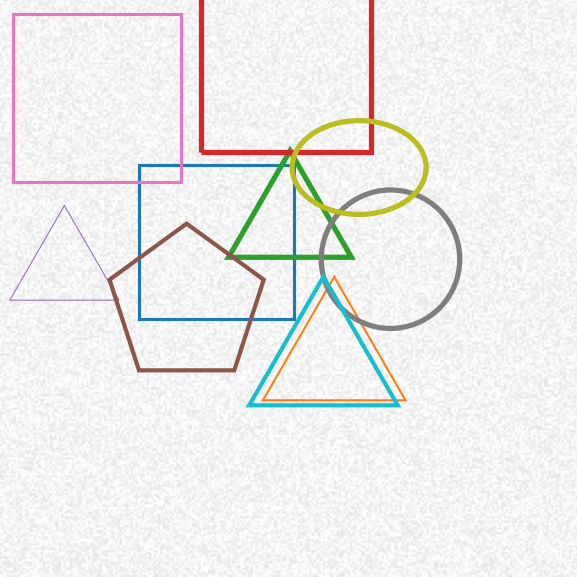[{"shape": "square", "thickness": 1.5, "radius": 0.67, "center": [0.375, 0.58]}, {"shape": "triangle", "thickness": 1, "radius": 0.71, "center": [0.579, 0.377]}, {"shape": "triangle", "thickness": 2.5, "radius": 0.61, "center": [0.502, 0.615]}, {"shape": "square", "thickness": 2.5, "radius": 0.74, "center": [0.495, 0.884]}, {"shape": "triangle", "thickness": 0.5, "radius": 0.55, "center": [0.111, 0.534]}, {"shape": "pentagon", "thickness": 2, "radius": 0.7, "center": [0.323, 0.471]}, {"shape": "square", "thickness": 1.5, "radius": 0.73, "center": [0.168, 0.83]}, {"shape": "circle", "thickness": 2.5, "radius": 0.6, "center": [0.676, 0.55]}, {"shape": "oval", "thickness": 2.5, "radius": 0.58, "center": [0.622, 0.709]}, {"shape": "triangle", "thickness": 2, "radius": 0.74, "center": [0.56, 0.372]}]